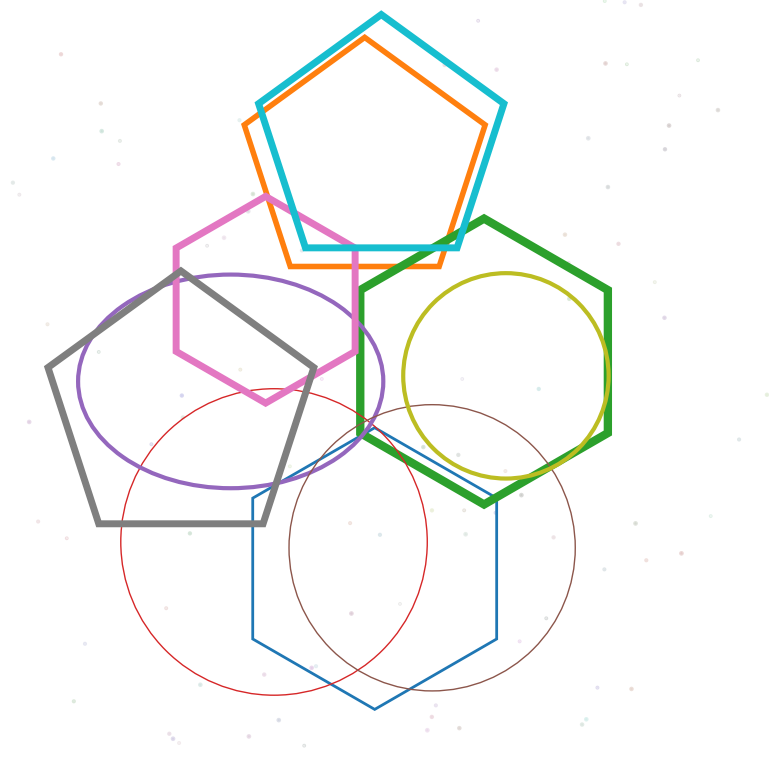[{"shape": "hexagon", "thickness": 1, "radius": 0.91, "center": [0.487, 0.262]}, {"shape": "pentagon", "thickness": 2, "radius": 0.82, "center": [0.474, 0.787]}, {"shape": "hexagon", "thickness": 3, "radius": 0.93, "center": [0.629, 0.53]}, {"shape": "circle", "thickness": 0.5, "radius": 1.0, "center": [0.356, 0.296]}, {"shape": "oval", "thickness": 1.5, "radius": 0.99, "center": [0.3, 0.505]}, {"shape": "circle", "thickness": 0.5, "radius": 0.93, "center": [0.561, 0.289]}, {"shape": "hexagon", "thickness": 2.5, "radius": 0.67, "center": [0.345, 0.611]}, {"shape": "pentagon", "thickness": 2.5, "radius": 0.91, "center": [0.235, 0.467]}, {"shape": "circle", "thickness": 1.5, "radius": 0.67, "center": [0.657, 0.512]}, {"shape": "pentagon", "thickness": 2.5, "radius": 0.84, "center": [0.495, 0.814]}]